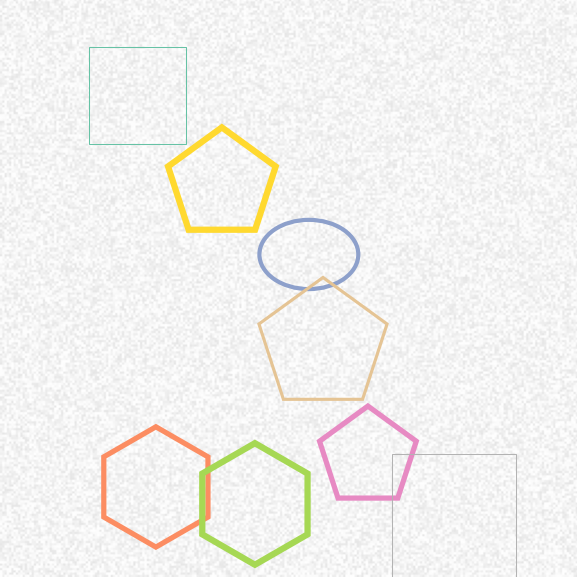[{"shape": "square", "thickness": 0.5, "radius": 0.42, "center": [0.238, 0.833]}, {"shape": "hexagon", "thickness": 2.5, "radius": 0.52, "center": [0.27, 0.156]}, {"shape": "oval", "thickness": 2, "radius": 0.43, "center": [0.535, 0.559]}, {"shape": "pentagon", "thickness": 2.5, "radius": 0.44, "center": [0.637, 0.208]}, {"shape": "hexagon", "thickness": 3, "radius": 0.53, "center": [0.441, 0.126]}, {"shape": "pentagon", "thickness": 3, "radius": 0.49, "center": [0.384, 0.681]}, {"shape": "pentagon", "thickness": 1.5, "radius": 0.58, "center": [0.559, 0.402]}, {"shape": "square", "thickness": 0.5, "radius": 0.54, "center": [0.786, 0.106]}]